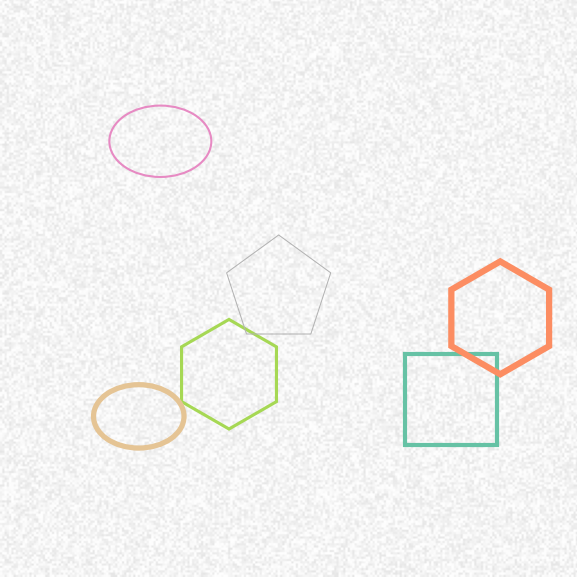[{"shape": "square", "thickness": 2, "radius": 0.4, "center": [0.781, 0.307]}, {"shape": "hexagon", "thickness": 3, "radius": 0.49, "center": [0.866, 0.449]}, {"shape": "oval", "thickness": 1, "radius": 0.44, "center": [0.278, 0.755]}, {"shape": "hexagon", "thickness": 1.5, "radius": 0.47, "center": [0.397, 0.351]}, {"shape": "oval", "thickness": 2.5, "radius": 0.39, "center": [0.24, 0.278]}, {"shape": "pentagon", "thickness": 0.5, "radius": 0.47, "center": [0.483, 0.497]}]